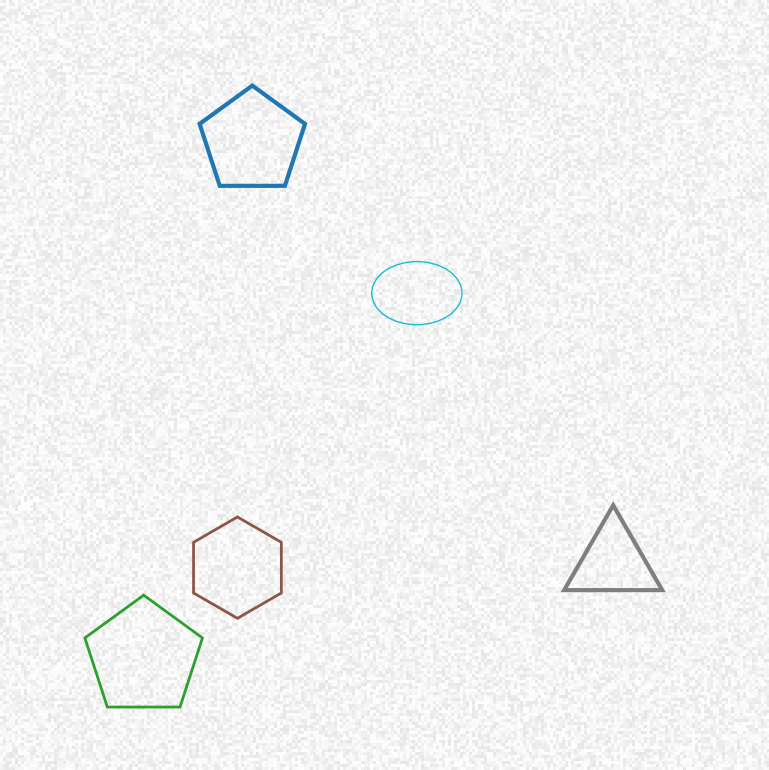[{"shape": "pentagon", "thickness": 1.5, "radius": 0.36, "center": [0.328, 0.817]}, {"shape": "pentagon", "thickness": 1, "radius": 0.4, "center": [0.187, 0.147]}, {"shape": "hexagon", "thickness": 1, "radius": 0.33, "center": [0.308, 0.263]}, {"shape": "triangle", "thickness": 1.5, "radius": 0.37, "center": [0.796, 0.27]}, {"shape": "oval", "thickness": 0.5, "radius": 0.29, "center": [0.541, 0.619]}]